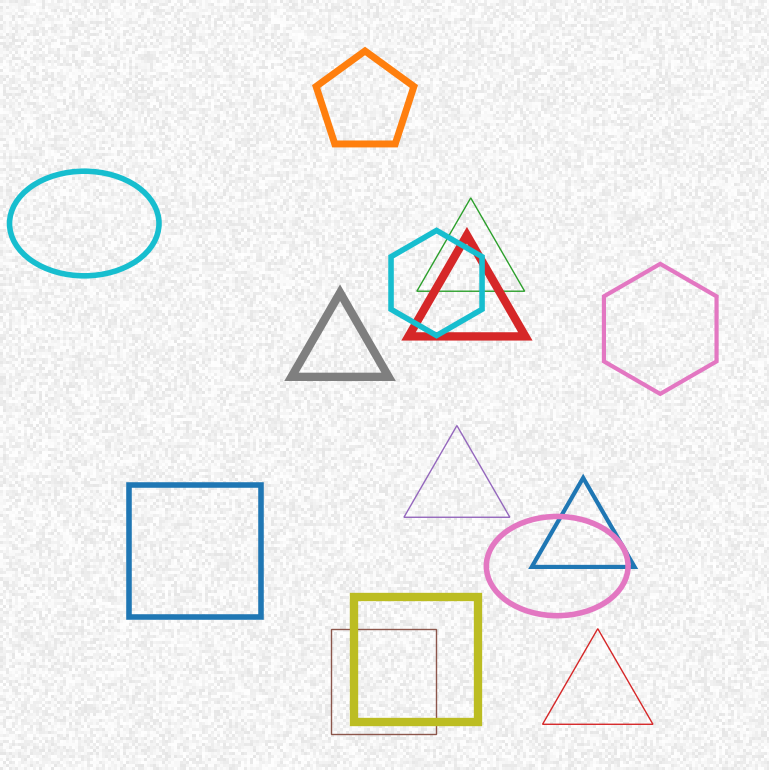[{"shape": "square", "thickness": 2, "radius": 0.43, "center": [0.254, 0.284]}, {"shape": "triangle", "thickness": 1.5, "radius": 0.39, "center": [0.757, 0.302]}, {"shape": "pentagon", "thickness": 2.5, "radius": 0.33, "center": [0.474, 0.867]}, {"shape": "triangle", "thickness": 0.5, "radius": 0.4, "center": [0.611, 0.662]}, {"shape": "triangle", "thickness": 0.5, "radius": 0.41, "center": [0.776, 0.101]}, {"shape": "triangle", "thickness": 3, "radius": 0.44, "center": [0.606, 0.607]}, {"shape": "triangle", "thickness": 0.5, "radius": 0.4, "center": [0.593, 0.368]}, {"shape": "square", "thickness": 0.5, "radius": 0.34, "center": [0.498, 0.115]}, {"shape": "oval", "thickness": 2, "radius": 0.46, "center": [0.724, 0.265]}, {"shape": "hexagon", "thickness": 1.5, "radius": 0.42, "center": [0.857, 0.573]}, {"shape": "triangle", "thickness": 3, "radius": 0.36, "center": [0.442, 0.547]}, {"shape": "square", "thickness": 3, "radius": 0.4, "center": [0.54, 0.143]}, {"shape": "oval", "thickness": 2, "radius": 0.49, "center": [0.109, 0.71]}, {"shape": "hexagon", "thickness": 2, "radius": 0.34, "center": [0.567, 0.632]}]